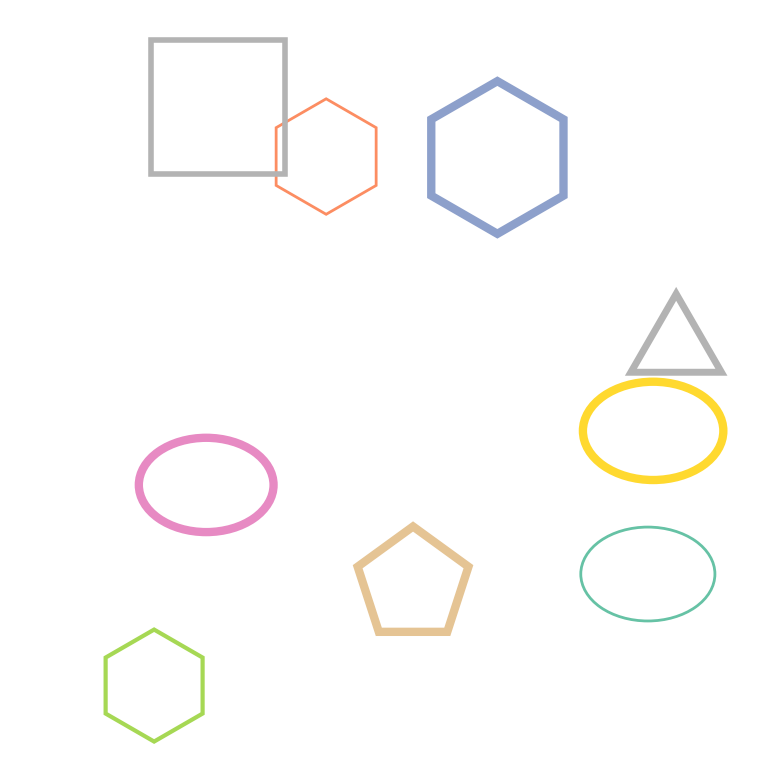[{"shape": "oval", "thickness": 1, "radius": 0.44, "center": [0.841, 0.255]}, {"shape": "hexagon", "thickness": 1, "radius": 0.37, "center": [0.424, 0.797]}, {"shape": "hexagon", "thickness": 3, "radius": 0.5, "center": [0.646, 0.795]}, {"shape": "oval", "thickness": 3, "radius": 0.44, "center": [0.268, 0.37]}, {"shape": "hexagon", "thickness": 1.5, "radius": 0.36, "center": [0.2, 0.11]}, {"shape": "oval", "thickness": 3, "radius": 0.46, "center": [0.848, 0.44]}, {"shape": "pentagon", "thickness": 3, "radius": 0.38, "center": [0.536, 0.241]}, {"shape": "triangle", "thickness": 2.5, "radius": 0.34, "center": [0.878, 0.55]}, {"shape": "square", "thickness": 2, "radius": 0.44, "center": [0.283, 0.861]}]